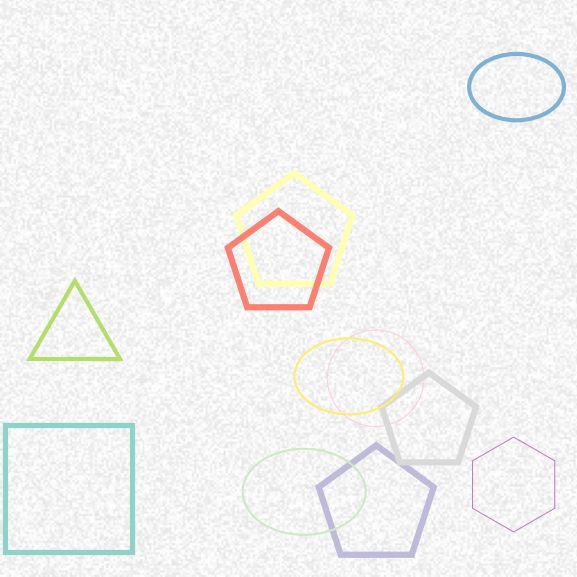[{"shape": "square", "thickness": 2.5, "radius": 0.55, "center": [0.119, 0.153]}, {"shape": "pentagon", "thickness": 3, "radius": 0.53, "center": [0.51, 0.594]}, {"shape": "pentagon", "thickness": 3, "radius": 0.52, "center": [0.651, 0.123]}, {"shape": "pentagon", "thickness": 3, "radius": 0.46, "center": [0.482, 0.541]}, {"shape": "oval", "thickness": 2, "radius": 0.41, "center": [0.894, 0.848]}, {"shape": "triangle", "thickness": 2, "radius": 0.45, "center": [0.13, 0.423]}, {"shape": "circle", "thickness": 0.5, "radius": 0.42, "center": [0.65, 0.344]}, {"shape": "pentagon", "thickness": 3, "radius": 0.43, "center": [0.743, 0.268]}, {"shape": "hexagon", "thickness": 0.5, "radius": 0.41, "center": [0.889, 0.16]}, {"shape": "oval", "thickness": 1, "radius": 0.53, "center": [0.527, 0.147]}, {"shape": "oval", "thickness": 1, "radius": 0.47, "center": [0.604, 0.347]}]